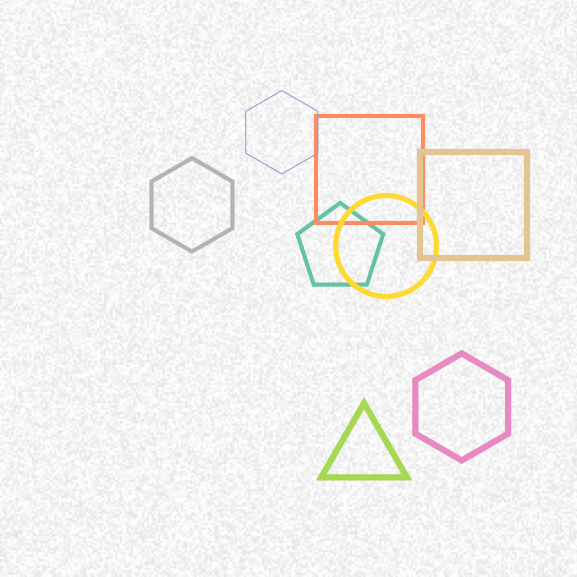[{"shape": "pentagon", "thickness": 2, "radius": 0.39, "center": [0.589, 0.57]}, {"shape": "square", "thickness": 2, "radius": 0.46, "center": [0.64, 0.705]}, {"shape": "hexagon", "thickness": 0.5, "radius": 0.36, "center": [0.488, 0.77]}, {"shape": "hexagon", "thickness": 3, "radius": 0.46, "center": [0.8, 0.294]}, {"shape": "triangle", "thickness": 3, "radius": 0.43, "center": [0.63, 0.215]}, {"shape": "circle", "thickness": 2.5, "radius": 0.44, "center": [0.669, 0.573]}, {"shape": "square", "thickness": 3, "radius": 0.46, "center": [0.821, 0.644]}, {"shape": "hexagon", "thickness": 2, "radius": 0.4, "center": [0.332, 0.644]}]